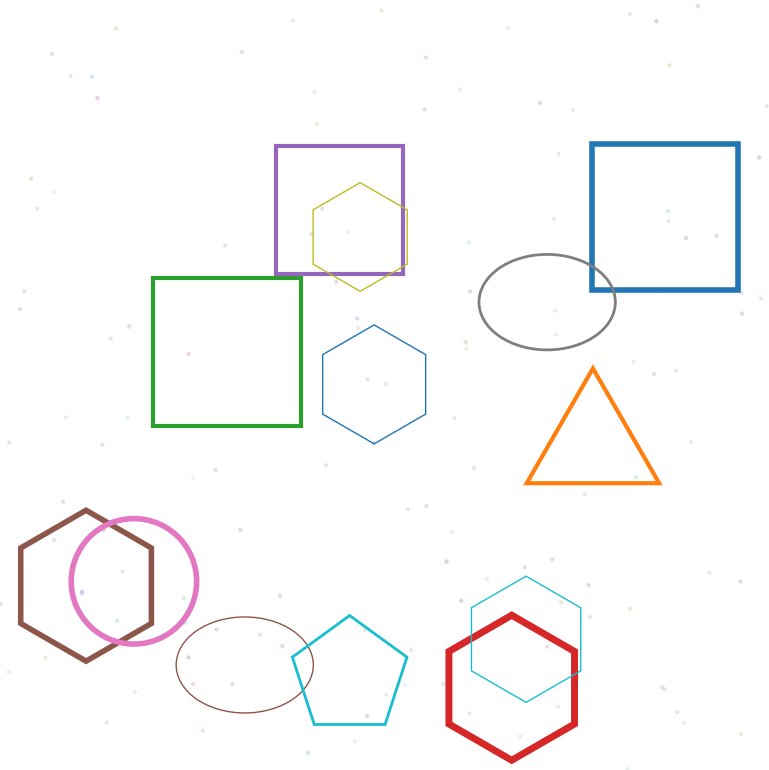[{"shape": "square", "thickness": 2, "radius": 0.48, "center": [0.863, 0.718]}, {"shape": "hexagon", "thickness": 0.5, "radius": 0.39, "center": [0.486, 0.501]}, {"shape": "triangle", "thickness": 1.5, "radius": 0.5, "center": [0.77, 0.422]}, {"shape": "square", "thickness": 1.5, "radius": 0.48, "center": [0.295, 0.543]}, {"shape": "hexagon", "thickness": 2.5, "radius": 0.47, "center": [0.665, 0.107]}, {"shape": "square", "thickness": 1.5, "radius": 0.41, "center": [0.441, 0.727]}, {"shape": "hexagon", "thickness": 2, "radius": 0.49, "center": [0.112, 0.239]}, {"shape": "oval", "thickness": 0.5, "radius": 0.45, "center": [0.318, 0.136]}, {"shape": "circle", "thickness": 2, "radius": 0.41, "center": [0.174, 0.245]}, {"shape": "oval", "thickness": 1, "radius": 0.44, "center": [0.711, 0.608]}, {"shape": "hexagon", "thickness": 0.5, "radius": 0.35, "center": [0.468, 0.692]}, {"shape": "hexagon", "thickness": 0.5, "radius": 0.41, "center": [0.683, 0.17]}, {"shape": "pentagon", "thickness": 1, "radius": 0.39, "center": [0.454, 0.122]}]